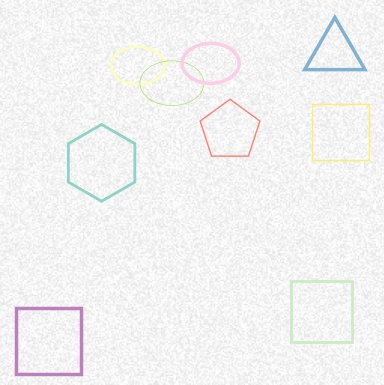[{"shape": "hexagon", "thickness": 2, "radius": 0.5, "center": [0.264, 0.577]}, {"shape": "oval", "thickness": 1.5, "radius": 0.35, "center": [0.358, 0.829]}, {"shape": "pentagon", "thickness": 1, "radius": 0.41, "center": [0.597, 0.66]}, {"shape": "triangle", "thickness": 2.5, "radius": 0.45, "center": [0.87, 0.864]}, {"shape": "oval", "thickness": 0.5, "radius": 0.42, "center": [0.447, 0.784]}, {"shape": "oval", "thickness": 2.5, "radius": 0.37, "center": [0.547, 0.835]}, {"shape": "square", "thickness": 2.5, "radius": 0.42, "center": [0.126, 0.114]}, {"shape": "square", "thickness": 2, "radius": 0.4, "center": [0.835, 0.19]}, {"shape": "square", "thickness": 1, "radius": 0.37, "center": [0.884, 0.657]}]